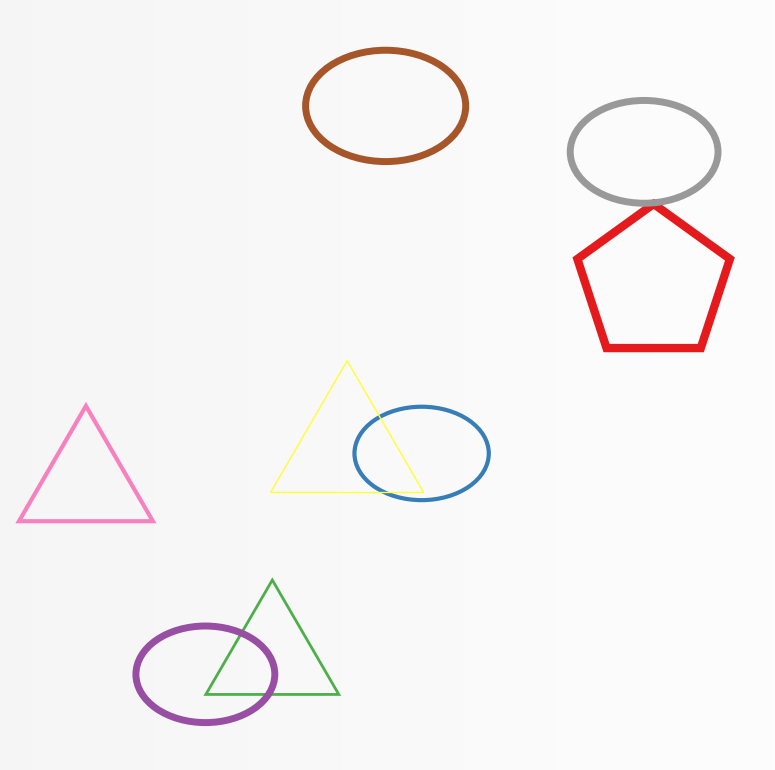[{"shape": "pentagon", "thickness": 3, "radius": 0.52, "center": [0.843, 0.632]}, {"shape": "oval", "thickness": 1.5, "radius": 0.43, "center": [0.544, 0.411]}, {"shape": "triangle", "thickness": 1, "radius": 0.5, "center": [0.351, 0.148]}, {"shape": "oval", "thickness": 2.5, "radius": 0.45, "center": [0.265, 0.124]}, {"shape": "triangle", "thickness": 0.5, "radius": 0.57, "center": [0.448, 0.417]}, {"shape": "oval", "thickness": 2.5, "radius": 0.52, "center": [0.498, 0.862]}, {"shape": "triangle", "thickness": 1.5, "radius": 0.5, "center": [0.111, 0.373]}, {"shape": "oval", "thickness": 2.5, "radius": 0.48, "center": [0.831, 0.803]}]